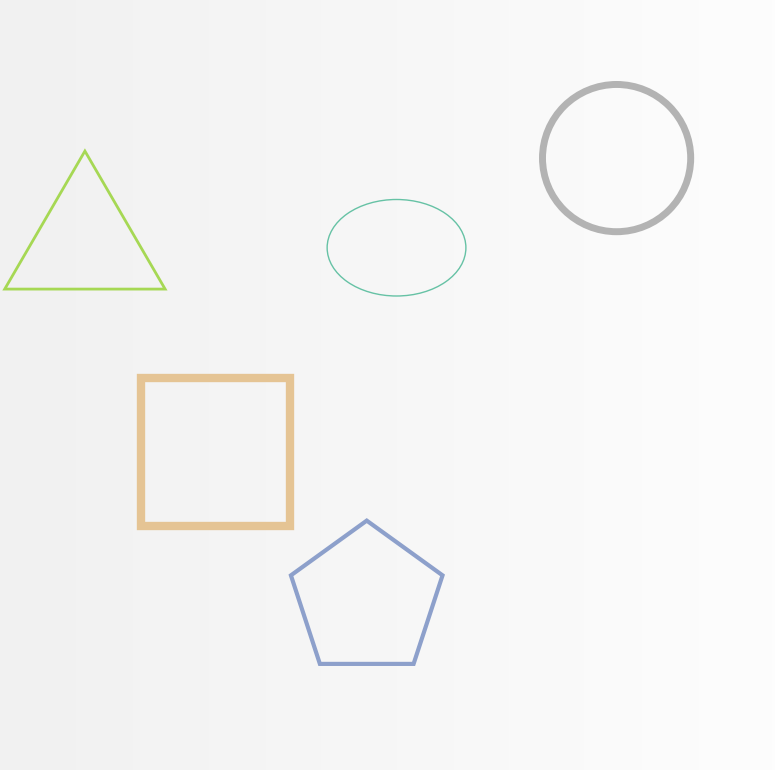[{"shape": "oval", "thickness": 0.5, "radius": 0.45, "center": [0.512, 0.678]}, {"shape": "pentagon", "thickness": 1.5, "radius": 0.51, "center": [0.473, 0.221]}, {"shape": "triangle", "thickness": 1, "radius": 0.6, "center": [0.11, 0.684]}, {"shape": "square", "thickness": 3, "radius": 0.48, "center": [0.278, 0.413]}, {"shape": "circle", "thickness": 2.5, "radius": 0.48, "center": [0.796, 0.795]}]